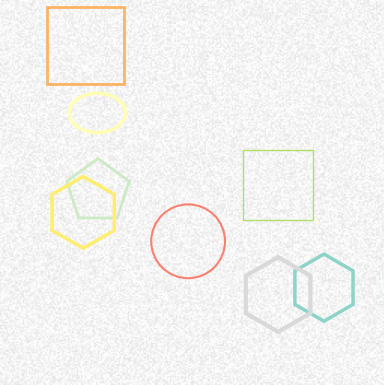[{"shape": "hexagon", "thickness": 2.5, "radius": 0.44, "center": [0.841, 0.253]}, {"shape": "oval", "thickness": 2.5, "radius": 0.36, "center": [0.253, 0.707]}, {"shape": "circle", "thickness": 1.5, "radius": 0.48, "center": [0.489, 0.373]}, {"shape": "square", "thickness": 2, "radius": 0.5, "center": [0.221, 0.881]}, {"shape": "square", "thickness": 1, "radius": 0.45, "center": [0.722, 0.52]}, {"shape": "hexagon", "thickness": 3, "radius": 0.48, "center": [0.722, 0.235]}, {"shape": "pentagon", "thickness": 2, "radius": 0.43, "center": [0.254, 0.503]}, {"shape": "hexagon", "thickness": 2.5, "radius": 0.47, "center": [0.216, 0.448]}]